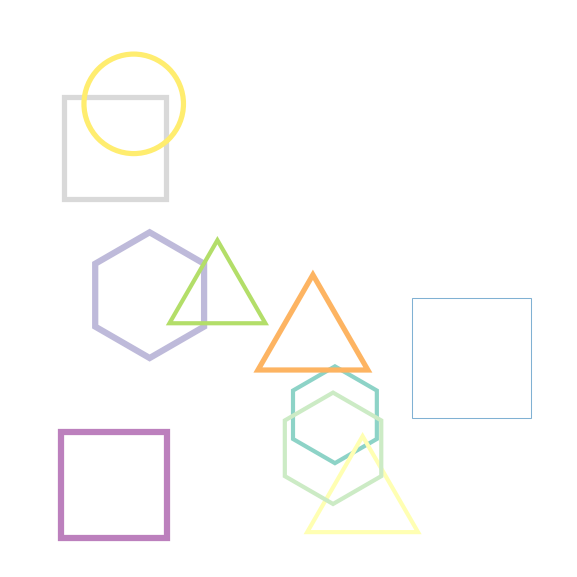[{"shape": "hexagon", "thickness": 2, "radius": 0.42, "center": [0.58, 0.281]}, {"shape": "triangle", "thickness": 2, "radius": 0.55, "center": [0.628, 0.133]}, {"shape": "hexagon", "thickness": 3, "radius": 0.54, "center": [0.259, 0.488]}, {"shape": "square", "thickness": 0.5, "radius": 0.52, "center": [0.816, 0.379]}, {"shape": "triangle", "thickness": 2.5, "radius": 0.55, "center": [0.542, 0.413]}, {"shape": "triangle", "thickness": 2, "radius": 0.48, "center": [0.376, 0.487]}, {"shape": "square", "thickness": 2.5, "radius": 0.44, "center": [0.199, 0.743]}, {"shape": "square", "thickness": 3, "radius": 0.46, "center": [0.197, 0.159]}, {"shape": "hexagon", "thickness": 2, "radius": 0.48, "center": [0.577, 0.223]}, {"shape": "circle", "thickness": 2.5, "radius": 0.43, "center": [0.232, 0.819]}]